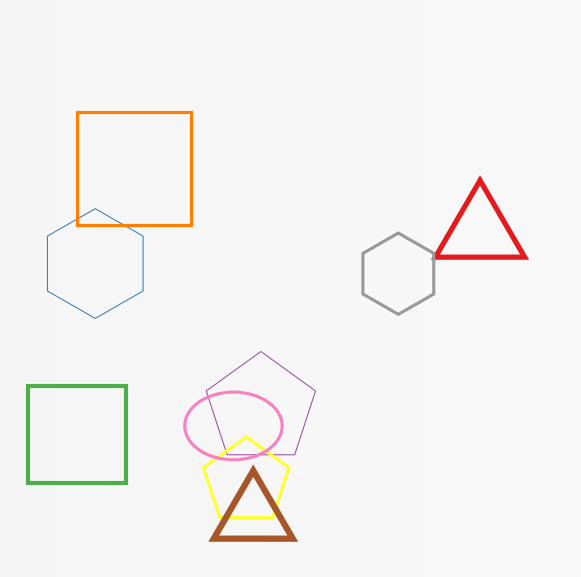[{"shape": "triangle", "thickness": 2.5, "radius": 0.44, "center": [0.826, 0.598]}, {"shape": "hexagon", "thickness": 0.5, "radius": 0.47, "center": [0.164, 0.543]}, {"shape": "square", "thickness": 2, "radius": 0.42, "center": [0.132, 0.247]}, {"shape": "pentagon", "thickness": 0.5, "radius": 0.49, "center": [0.449, 0.292]}, {"shape": "square", "thickness": 1.5, "radius": 0.49, "center": [0.231, 0.707]}, {"shape": "pentagon", "thickness": 1.5, "radius": 0.39, "center": [0.424, 0.165]}, {"shape": "triangle", "thickness": 3, "radius": 0.39, "center": [0.436, 0.106]}, {"shape": "oval", "thickness": 1.5, "radius": 0.42, "center": [0.402, 0.262]}, {"shape": "hexagon", "thickness": 1.5, "radius": 0.35, "center": [0.685, 0.525]}]